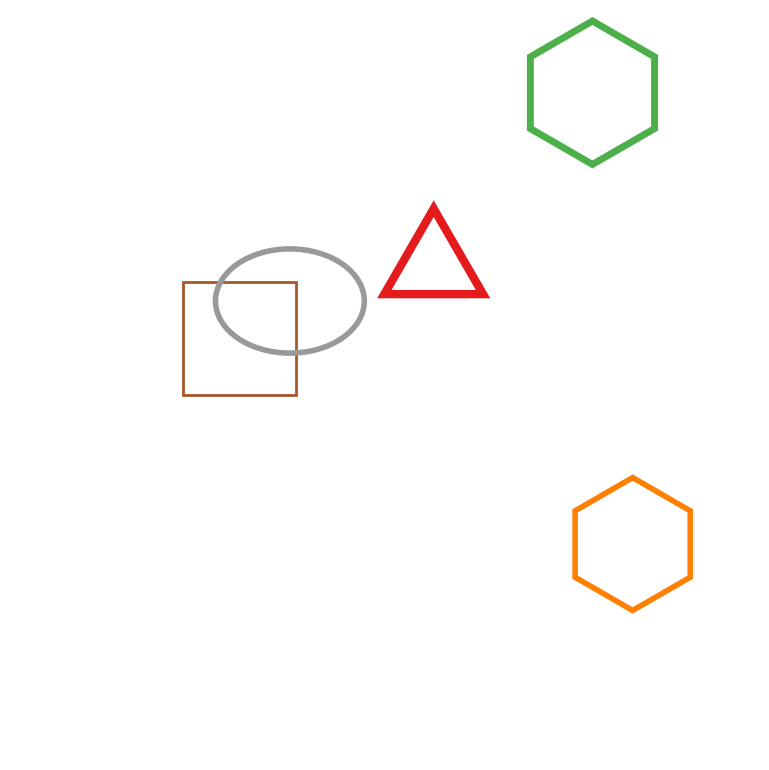[{"shape": "triangle", "thickness": 3, "radius": 0.37, "center": [0.563, 0.655]}, {"shape": "hexagon", "thickness": 2.5, "radius": 0.47, "center": [0.769, 0.88]}, {"shape": "hexagon", "thickness": 2, "radius": 0.43, "center": [0.822, 0.293]}, {"shape": "square", "thickness": 1, "radius": 0.37, "center": [0.311, 0.56]}, {"shape": "oval", "thickness": 2, "radius": 0.48, "center": [0.376, 0.609]}]